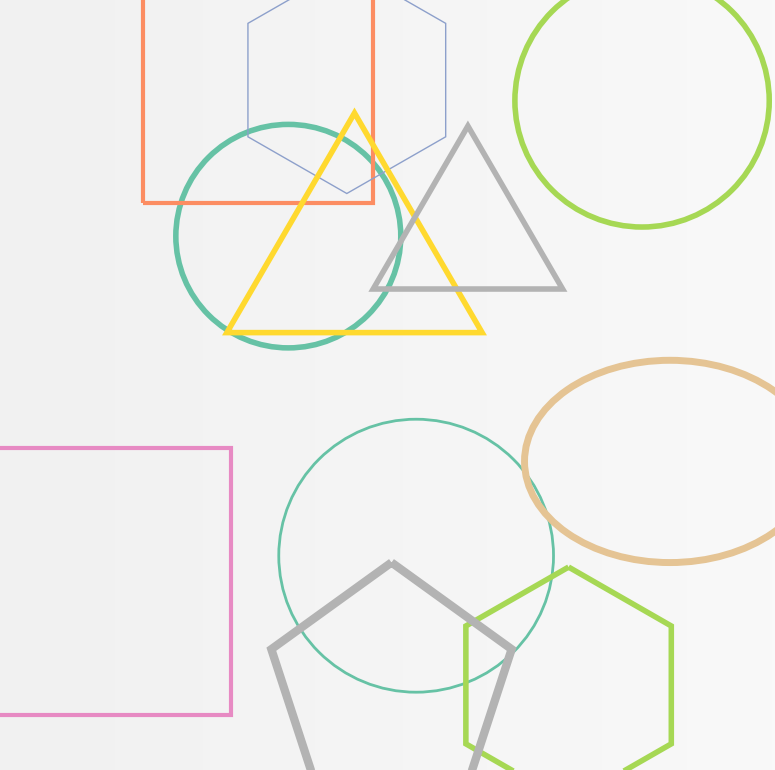[{"shape": "circle", "thickness": 1, "radius": 0.89, "center": [0.537, 0.278]}, {"shape": "circle", "thickness": 2, "radius": 0.73, "center": [0.372, 0.693]}, {"shape": "square", "thickness": 1.5, "radius": 0.74, "center": [0.333, 0.885]}, {"shape": "hexagon", "thickness": 0.5, "radius": 0.74, "center": [0.447, 0.896]}, {"shape": "square", "thickness": 1.5, "radius": 0.87, "center": [0.124, 0.245]}, {"shape": "circle", "thickness": 2, "radius": 0.82, "center": [0.828, 0.869]}, {"shape": "hexagon", "thickness": 2, "radius": 0.77, "center": [0.734, 0.111]}, {"shape": "triangle", "thickness": 2, "radius": 0.95, "center": [0.457, 0.663]}, {"shape": "oval", "thickness": 2.5, "radius": 0.94, "center": [0.864, 0.401]}, {"shape": "pentagon", "thickness": 3, "radius": 0.82, "center": [0.505, 0.106]}, {"shape": "triangle", "thickness": 2, "radius": 0.71, "center": [0.604, 0.695]}]